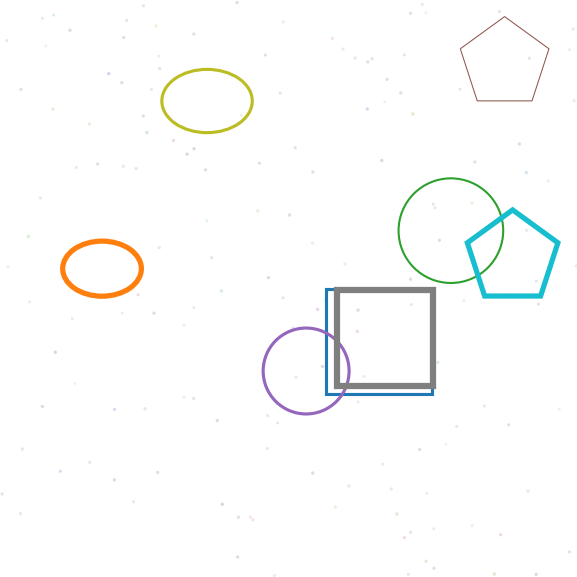[{"shape": "square", "thickness": 1.5, "radius": 0.46, "center": [0.656, 0.408]}, {"shape": "oval", "thickness": 2.5, "radius": 0.34, "center": [0.177, 0.534]}, {"shape": "circle", "thickness": 1, "radius": 0.45, "center": [0.781, 0.6]}, {"shape": "circle", "thickness": 1.5, "radius": 0.37, "center": [0.53, 0.357]}, {"shape": "pentagon", "thickness": 0.5, "radius": 0.4, "center": [0.874, 0.89]}, {"shape": "square", "thickness": 3, "radius": 0.42, "center": [0.667, 0.414]}, {"shape": "oval", "thickness": 1.5, "radius": 0.39, "center": [0.359, 0.824]}, {"shape": "pentagon", "thickness": 2.5, "radius": 0.41, "center": [0.888, 0.553]}]